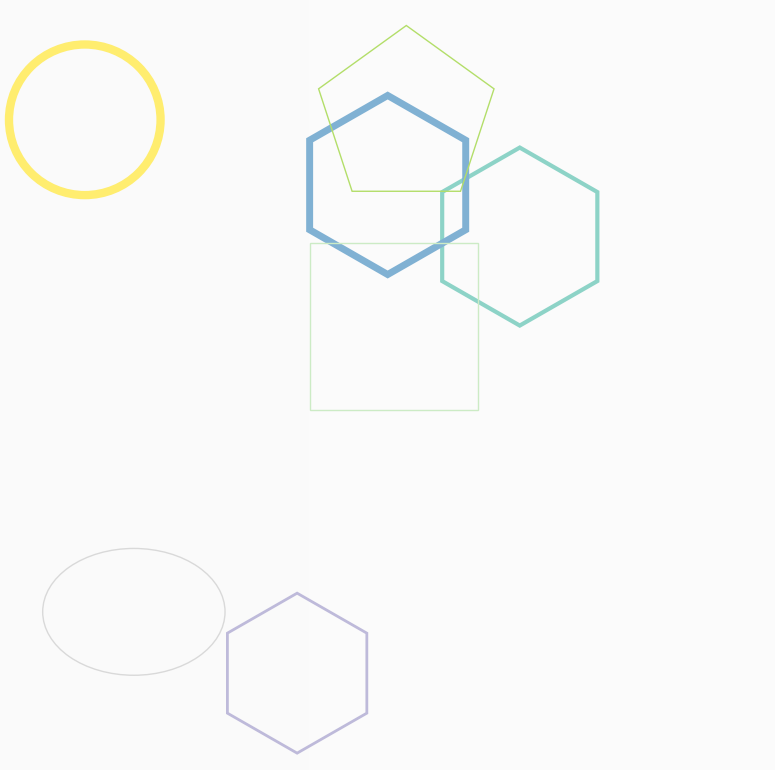[{"shape": "hexagon", "thickness": 1.5, "radius": 0.58, "center": [0.671, 0.693]}, {"shape": "hexagon", "thickness": 1, "radius": 0.52, "center": [0.383, 0.126]}, {"shape": "hexagon", "thickness": 2.5, "radius": 0.58, "center": [0.5, 0.76]}, {"shape": "pentagon", "thickness": 0.5, "radius": 0.59, "center": [0.524, 0.848]}, {"shape": "oval", "thickness": 0.5, "radius": 0.59, "center": [0.173, 0.205]}, {"shape": "square", "thickness": 0.5, "radius": 0.54, "center": [0.509, 0.576]}, {"shape": "circle", "thickness": 3, "radius": 0.49, "center": [0.109, 0.844]}]